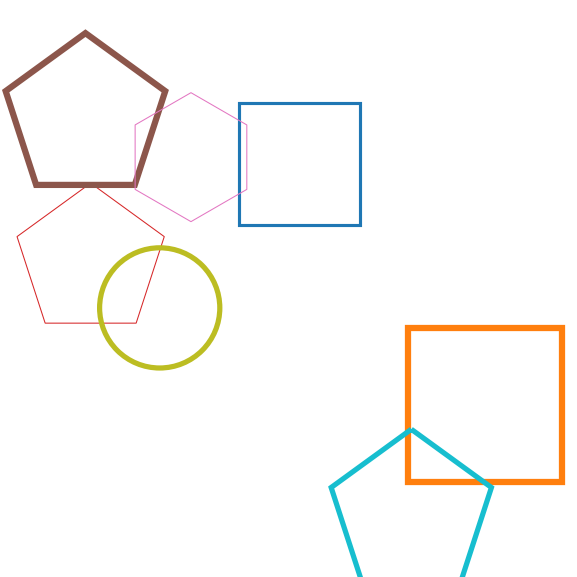[{"shape": "square", "thickness": 1.5, "radius": 0.53, "center": [0.519, 0.715]}, {"shape": "square", "thickness": 3, "radius": 0.67, "center": [0.84, 0.298]}, {"shape": "pentagon", "thickness": 0.5, "radius": 0.67, "center": [0.157, 0.548]}, {"shape": "pentagon", "thickness": 3, "radius": 0.73, "center": [0.148, 0.796]}, {"shape": "hexagon", "thickness": 0.5, "radius": 0.56, "center": [0.331, 0.727]}, {"shape": "circle", "thickness": 2.5, "radius": 0.52, "center": [0.277, 0.466]}, {"shape": "pentagon", "thickness": 2.5, "radius": 0.73, "center": [0.712, 0.11]}]